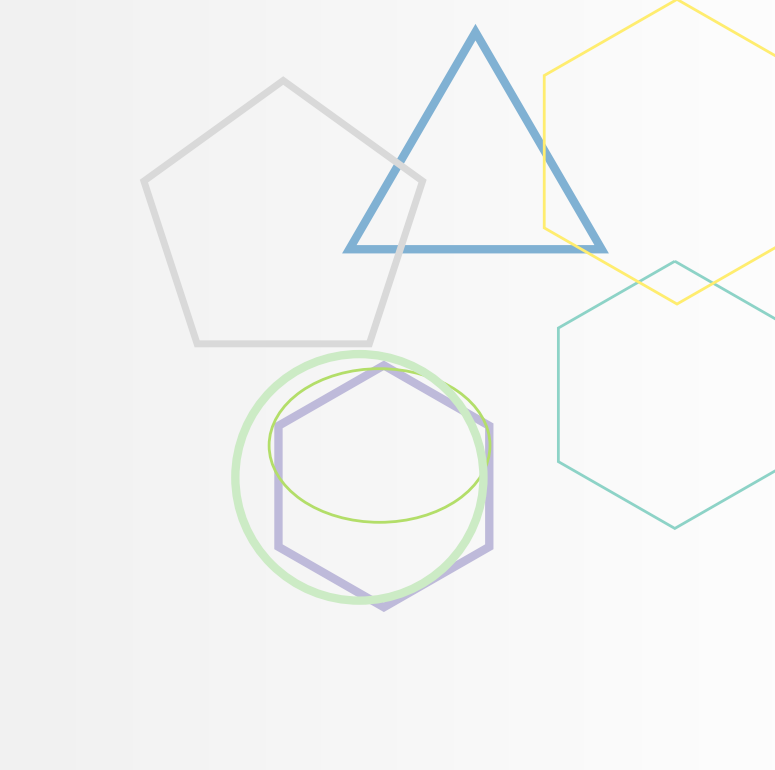[{"shape": "hexagon", "thickness": 1, "radius": 0.87, "center": [0.871, 0.487]}, {"shape": "hexagon", "thickness": 3, "radius": 0.79, "center": [0.495, 0.368]}, {"shape": "triangle", "thickness": 3, "radius": 0.94, "center": [0.614, 0.77]}, {"shape": "oval", "thickness": 1, "radius": 0.71, "center": [0.49, 0.421]}, {"shape": "pentagon", "thickness": 2.5, "radius": 0.95, "center": [0.365, 0.706]}, {"shape": "circle", "thickness": 3, "radius": 0.8, "center": [0.464, 0.38]}, {"shape": "hexagon", "thickness": 1, "radius": 0.99, "center": [0.874, 0.803]}]